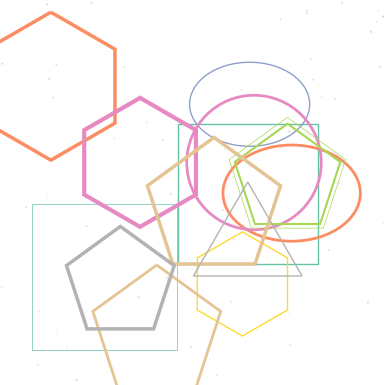[{"shape": "square", "thickness": 0.5, "radius": 0.94, "center": [0.272, 0.28]}, {"shape": "square", "thickness": 1, "radius": 0.91, "center": [0.645, 0.496]}, {"shape": "oval", "thickness": 2, "radius": 0.89, "center": [0.758, 0.498]}, {"shape": "hexagon", "thickness": 2.5, "radius": 0.96, "center": [0.132, 0.776]}, {"shape": "oval", "thickness": 1, "radius": 0.78, "center": [0.648, 0.729]}, {"shape": "circle", "thickness": 2, "radius": 0.87, "center": [0.66, 0.578]}, {"shape": "hexagon", "thickness": 3, "radius": 0.84, "center": [0.364, 0.578]}, {"shape": "pentagon", "thickness": 1.5, "radius": 0.72, "center": [0.747, 0.535]}, {"shape": "pentagon", "thickness": 0.5, "radius": 0.79, "center": [0.746, 0.536]}, {"shape": "hexagon", "thickness": 1, "radius": 0.68, "center": [0.63, 0.262]}, {"shape": "pentagon", "thickness": 2.5, "radius": 0.91, "center": [0.556, 0.461]}, {"shape": "pentagon", "thickness": 2, "radius": 0.87, "center": [0.407, 0.137]}, {"shape": "triangle", "thickness": 1, "radius": 0.81, "center": [0.643, 0.365]}, {"shape": "pentagon", "thickness": 2.5, "radius": 0.74, "center": [0.313, 0.265]}]